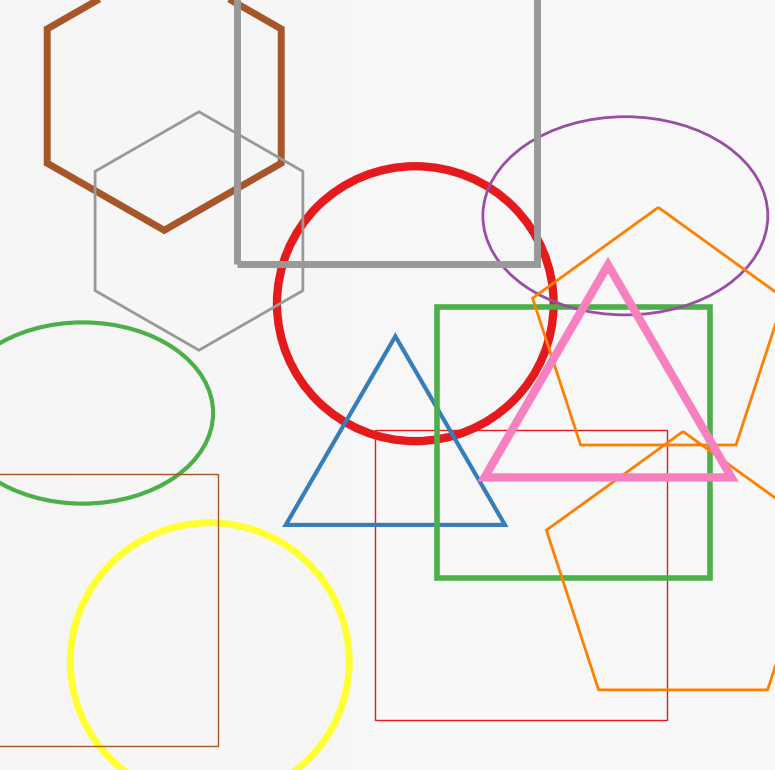[{"shape": "circle", "thickness": 3, "radius": 0.89, "center": [0.536, 0.606]}, {"shape": "square", "thickness": 0.5, "radius": 0.94, "center": [0.673, 0.253]}, {"shape": "triangle", "thickness": 1.5, "radius": 0.82, "center": [0.51, 0.4]}, {"shape": "square", "thickness": 2, "radius": 0.88, "center": [0.74, 0.425]}, {"shape": "oval", "thickness": 1.5, "radius": 0.84, "center": [0.107, 0.464]}, {"shape": "oval", "thickness": 1, "radius": 0.92, "center": [0.807, 0.72]}, {"shape": "pentagon", "thickness": 1, "radius": 0.85, "center": [0.849, 0.56]}, {"shape": "pentagon", "thickness": 1, "radius": 0.93, "center": [0.881, 0.254]}, {"shape": "circle", "thickness": 2.5, "radius": 0.9, "center": [0.271, 0.141]}, {"shape": "square", "thickness": 0.5, "radius": 0.88, "center": [0.105, 0.207]}, {"shape": "hexagon", "thickness": 2.5, "radius": 0.87, "center": [0.212, 0.875]}, {"shape": "triangle", "thickness": 3, "radius": 0.92, "center": [0.785, 0.472]}, {"shape": "hexagon", "thickness": 1, "radius": 0.77, "center": [0.257, 0.7]}, {"shape": "square", "thickness": 2.5, "radius": 0.97, "center": [0.5, 0.851]}]